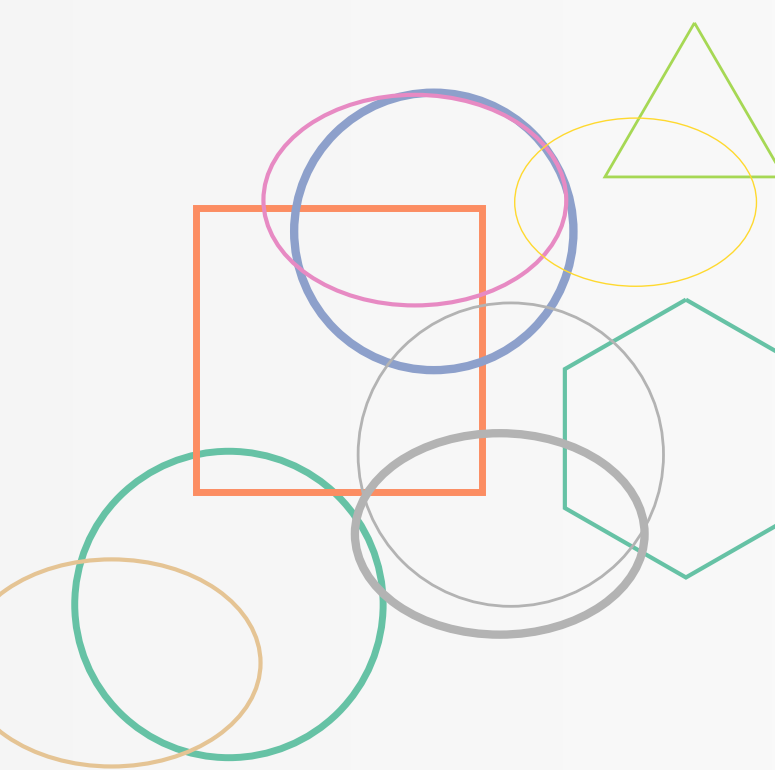[{"shape": "hexagon", "thickness": 1.5, "radius": 0.9, "center": [0.885, 0.43]}, {"shape": "circle", "thickness": 2.5, "radius": 0.99, "center": [0.295, 0.215]}, {"shape": "square", "thickness": 2.5, "radius": 0.92, "center": [0.437, 0.546]}, {"shape": "circle", "thickness": 3, "radius": 0.9, "center": [0.56, 0.699]}, {"shape": "oval", "thickness": 1.5, "radius": 0.98, "center": [0.535, 0.74]}, {"shape": "triangle", "thickness": 1, "radius": 0.67, "center": [0.896, 0.837]}, {"shape": "oval", "thickness": 0.5, "radius": 0.78, "center": [0.82, 0.737]}, {"shape": "oval", "thickness": 1.5, "radius": 0.96, "center": [0.144, 0.139]}, {"shape": "circle", "thickness": 1, "radius": 0.99, "center": [0.659, 0.41]}, {"shape": "oval", "thickness": 3, "radius": 0.93, "center": [0.645, 0.307]}]